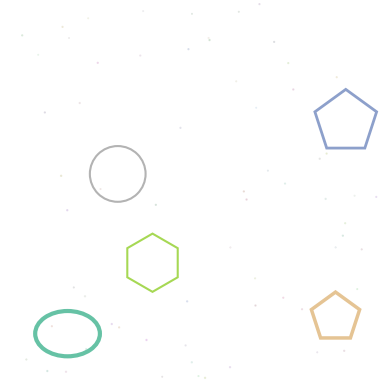[{"shape": "oval", "thickness": 3, "radius": 0.42, "center": [0.175, 0.133]}, {"shape": "pentagon", "thickness": 2, "radius": 0.42, "center": [0.898, 0.684]}, {"shape": "hexagon", "thickness": 1.5, "radius": 0.38, "center": [0.396, 0.318]}, {"shape": "pentagon", "thickness": 2.5, "radius": 0.33, "center": [0.871, 0.175]}, {"shape": "circle", "thickness": 1.5, "radius": 0.36, "center": [0.306, 0.548]}]